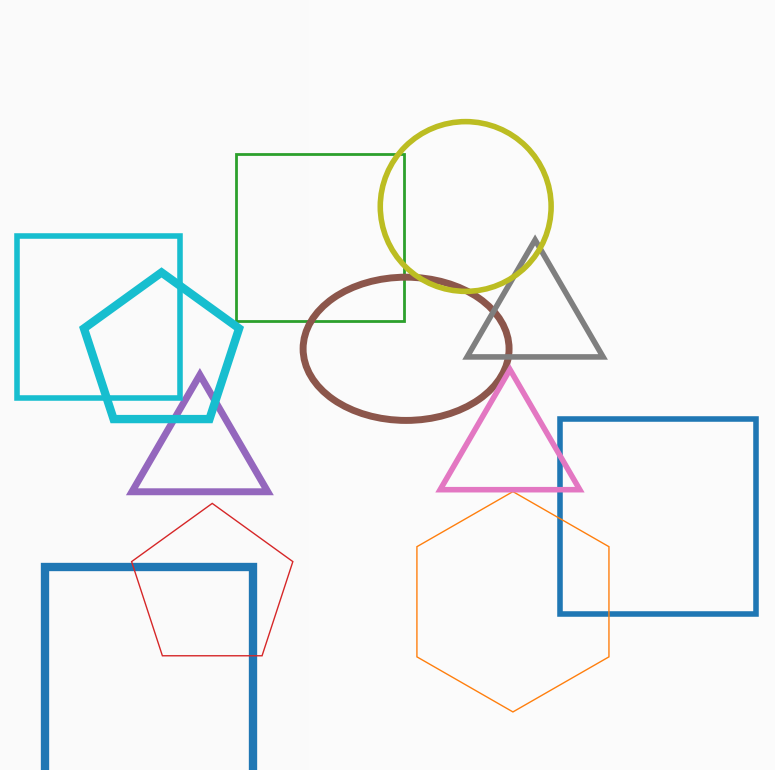[{"shape": "square", "thickness": 2, "radius": 0.63, "center": [0.849, 0.329]}, {"shape": "square", "thickness": 3, "radius": 0.67, "center": [0.192, 0.129]}, {"shape": "hexagon", "thickness": 0.5, "radius": 0.72, "center": [0.662, 0.218]}, {"shape": "square", "thickness": 1, "radius": 0.54, "center": [0.413, 0.692]}, {"shape": "pentagon", "thickness": 0.5, "radius": 0.55, "center": [0.274, 0.237]}, {"shape": "triangle", "thickness": 2.5, "radius": 0.51, "center": [0.258, 0.412]}, {"shape": "oval", "thickness": 2.5, "radius": 0.66, "center": [0.524, 0.547]}, {"shape": "triangle", "thickness": 2, "radius": 0.52, "center": [0.658, 0.416]}, {"shape": "triangle", "thickness": 2, "radius": 0.51, "center": [0.69, 0.587]}, {"shape": "circle", "thickness": 2, "radius": 0.55, "center": [0.601, 0.732]}, {"shape": "square", "thickness": 2, "radius": 0.53, "center": [0.127, 0.589]}, {"shape": "pentagon", "thickness": 3, "radius": 0.53, "center": [0.208, 0.541]}]